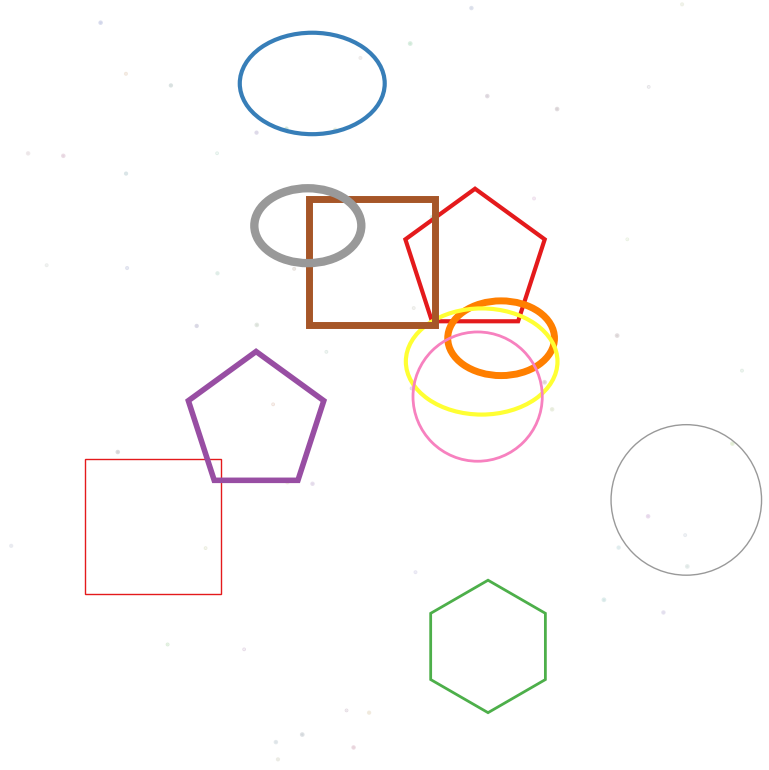[{"shape": "square", "thickness": 0.5, "radius": 0.44, "center": [0.199, 0.316]}, {"shape": "pentagon", "thickness": 1.5, "radius": 0.48, "center": [0.617, 0.66]}, {"shape": "oval", "thickness": 1.5, "radius": 0.47, "center": [0.406, 0.892]}, {"shape": "hexagon", "thickness": 1, "radius": 0.43, "center": [0.634, 0.16]}, {"shape": "pentagon", "thickness": 2, "radius": 0.46, "center": [0.333, 0.451]}, {"shape": "oval", "thickness": 2.5, "radius": 0.35, "center": [0.651, 0.561]}, {"shape": "oval", "thickness": 1.5, "radius": 0.49, "center": [0.626, 0.531]}, {"shape": "square", "thickness": 2.5, "radius": 0.41, "center": [0.484, 0.659]}, {"shape": "circle", "thickness": 1, "radius": 0.42, "center": [0.62, 0.485]}, {"shape": "circle", "thickness": 0.5, "radius": 0.49, "center": [0.891, 0.351]}, {"shape": "oval", "thickness": 3, "radius": 0.35, "center": [0.4, 0.707]}]